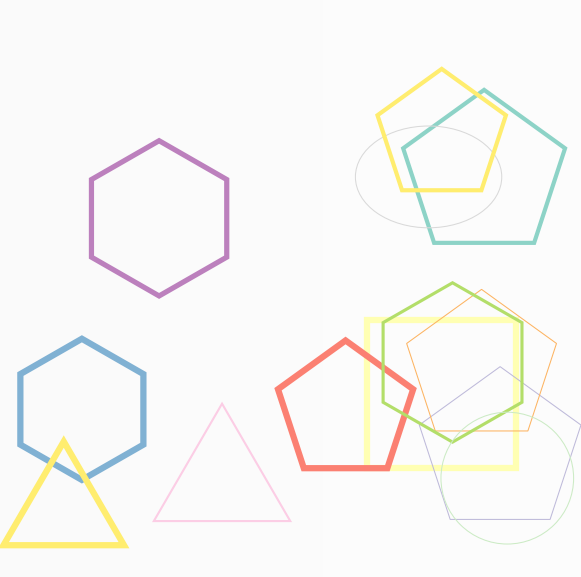[{"shape": "pentagon", "thickness": 2, "radius": 0.73, "center": [0.833, 0.697]}, {"shape": "square", "thickness": 3, "radius": 0.64, "center": [0.76, 0.317]}, {"shape": "pentagon", "thickness": 0.5, "radius": 0.73, "center": [0.86, 0.218]}, {"shape": "pentagon", "thickness": 3, "radius": 0.61, "center": [0.595, 0.287]}, {"shape": "hexagon", "thickness": 3, "radius": 0.61, "center": [0.141, 0.29]}, {"shape": "pentagon", "thickness": 0.5, "radius": 0.68, "center": [0.829, 0.363]}, {"shape": "hexagon", "thickness": 1.5, "radius": 0.69, "center": [0.779, 0.372]}, {"shape": "triangle", "thickness": 1, "radius": 0.68, "center": [0.382, 0.165]}, {"shape": "oval", "thickness": 0.5, "radius": 0.63, "center": [0.737, 0.693]}, {"shape": "hexagon", "thickness": 2.5, "radius": 0.67, "center": [0.274, 0.621]}, {"shape": "circle", "thickness": 0.5, "radius": 0.57, "center": [0.873, 0.171]}, {"shape": "pentagon", "thickness": 2, "radius": 0.58, "center": [0.76, 0.764]}, {"shape": "triangle", "thickness": 3, "radius": 0.6, "center": [0.11, 0.115]}]